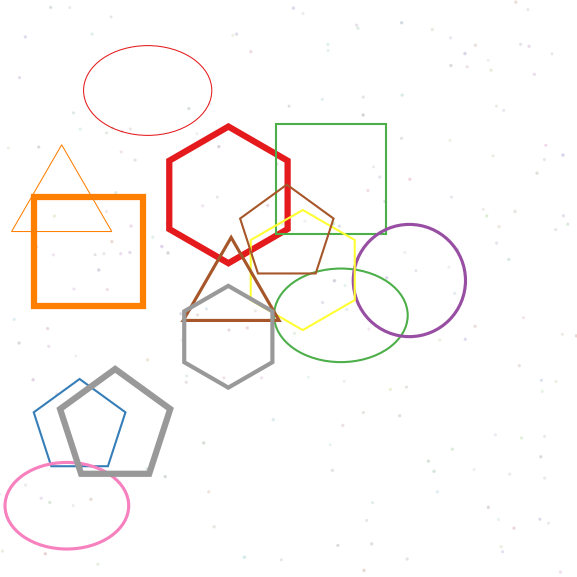[{"shape": "oval", "thickness": 0.5, "radius": 0.56, "center": [0.256, 0.842]}, {"shape": "hexagon", "thickness": 3, "radius": 0.59, "center": [0.396, 0.662]}, {"shape": "pentagon", "thickness": 1, "radius": 0.42, "center": [0.138, 0.259]}, {"shape": "square", "thickness": 1, "radius": 0.48, "center": [0.574, 0.689]}, {"shape": "oval", "thickness": 1, "radius": 0.58, "center": [0.59, 0.453]}, {"shape": "circle", "thickness": 1.5, "radius": 0.49, "center": [0.709, 0.513]}, {"shape": "square", "thickness": 3, "radius": 0.47, "center": [0.154, 0.564]}, {"shape": "triangle", "thickness": 0.5, "radius": 0.5, "center": [0.107, 0.648]}, {"shape": "hexagon", "thickness": 1, "radius": 0.52, "center": [0.524, 0.532]}, {"shape": "pentagon", "thickness": 1, "radius": 0.43, "center": [0.497, 0.594]}, {"shape": "triangle", "thickness": 1.5, "radius": 0.48, "center": [0.4, 0.492]}, {"shape": "oval", "thickness": 1.5, "radius": 0.54, "center": [0.116, 0.123]}, {"shape": "pentagon", "thickness": 3, "radius": 0.5, "center": [0.199, 0.26]}, {"shape": "hexagon", "thickness": 2, "radius": 0.44, "center": [0.395, 0.416]}]